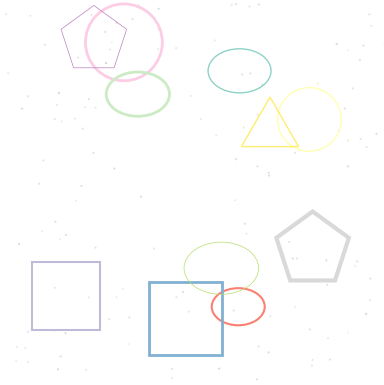[{"shape": "oval", "thickness": 1, "radius": 0.41, "center": [0.622, 0.816]}, {"shape": "circle", "thickness": 1, "radius": 0.41, "center": [0.804, 0.69]}, {"shape": "square", "thickness": 1.5, "radius": 0.44, "center": [0.171, 0.23]}, {"shape": "oval", "thickness": 1.5, "radius": 0.34, "center": [0.619, 0.203]}, {"shape": "square", "thickness": 2, "radius": 0.47, "center": [0.482, 0.173]}, {"shape": "oval", "thickness": 0.5, "radius": 0.48, "center": [0.575, 0.303]}, {"shape": "circle", "thickness": 2, "radius": 0.5, "center": [0.322, 0.89]}, {"shape": "pentagon", "thickness": 3, "radius": 0.5, "center": [0.812, 0.352]}, {"shape": "pentagon", "thickness": 0.5, "radius": 0.45, "center": [0.244, 0.896]}, {"shape": "oval", "thickness": 2, "radius": 0.41, "center": [0.358, 0.755]}, {"shape": "triangle", "thickness": 1, "radius": 0.43, "center": [0.701, 0.662]}]